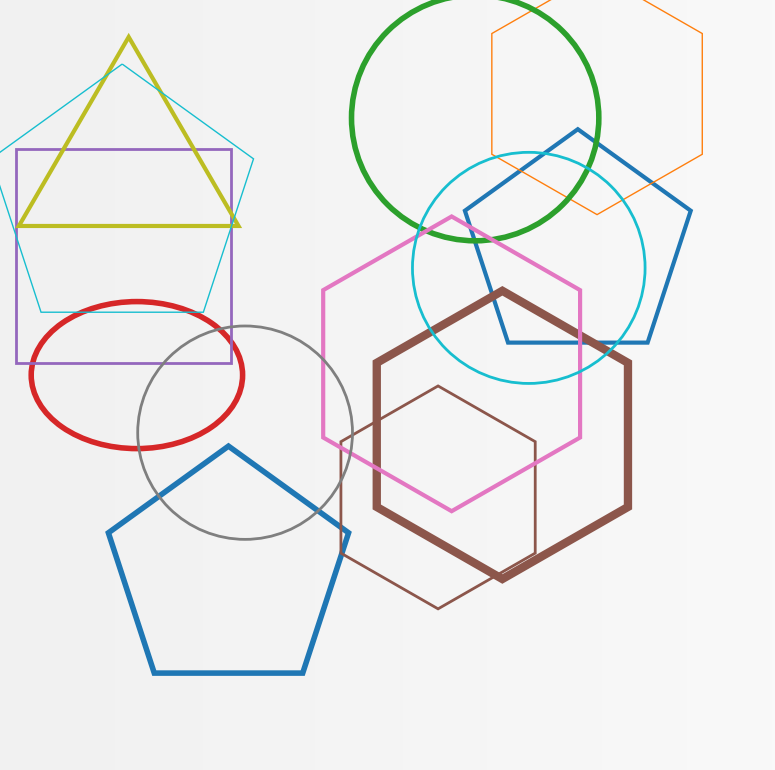[{"shape": "pentagon", "thickness": 2, "radius": 0.81, "center": [0.295, 0.258]}, {"shape": "pentagon", "thickness": 1.5, "radius": 0.77, "center": [0.746, 0.679]}, {"shape": "hexagon", "thickness": 0.5, "radius": 0.78, "center": [0.77, 0.878]}, {"shape": "circle", "thickness": 2, "radius": 0.8, "center": [0.613, 0.847]}, {"shape": "oval", "thickness": 2, "radius": 0.68, "center": [0.177, 0.513]}, {"shape": "square", "thickness": 1, "radius": 0.69, "center": [0.16, 0.667]}, {"shape": "hexagon", "thickness": 3, "radius": 0.94, "center": [0.648, 0.435]}, {"shape": "hexagon", "thickness": 1, "radius": 0.72, "center": [0.565, 0.354]}, {"shape": "hexagon", "thickness": 1.5, "radius": 0.96, "center": [0.583, 0.527]}, {"shape": "circle", "thickness": 1, "radius": 0.69, "center": [0.316, 0.438]}, {"shape": "triangle", "thickness": 1.5, "radius": 0.82, "center": [0.166, 0.788]}, {"shape": "circle", "thickness": 1, "radius": 0.75, "center": [0.682, 0.652]}, {"shape": "pentagon", "thickness": 0.5, "radius": 0.89, "center": [0.158, 0.739]}]